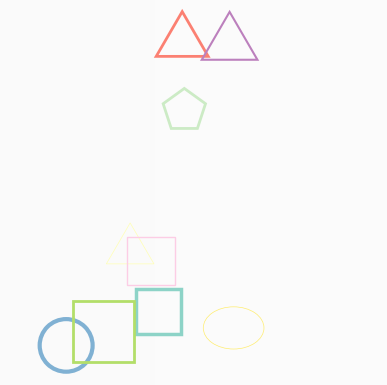[{"shape": "square", "thickness": 2.5, "radius": 0.29, "center": [0.409, 0.192]}, {"shape": "triangle", "thickness": 0.5, "radius": 0.35, "center": [0.336, 0.35]}, {"shape": "triangle", "thickness": 2, "radius": 0.39, "center": [0.47, 0.892]}, {"shape": "circle", "thickness": 3, "radius": 0.34, "center": [0.171, 0.103]}, {"shape": "square", "thickness": 2, "radius": 0.4, "center": [0.267, 0.138]}, {"shape": "square", "thickness": 1, "radius": 0.31, "center": [0.39, 0.323]}, {"shape": "triangle", "thickness": 1.5, "radius": 0.41, "center": [0.593, 0.886]}, {"shape": "pentagon", "thickness": 2, "radius": 0.29, "center": [0.476, 0.713]}, {"shape": "oval", "thickness": 0.5, "radius": 0.39, "center": [0.603, 0.148]}]